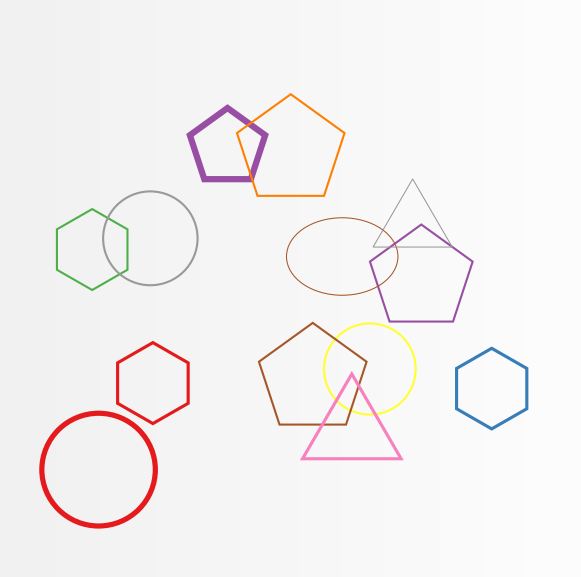[{"shape": "circle", "thickness": 2.5, "radius": 0.49, "center": [0.17, 0.186]}, {"shape": "hexagon", "thickness": 1.5, "radius": 0.35, "center": [0.263, 0.336]}, {"shape": "hexagon", "thickness": 1.5, "radius": 0.35, "center": [0.846, 0.326]}, {"shape": "hexagon", "thickness": 1, "radius": 0.35, "center": [0.159, 0.567]}, {"shape": "pentagon", "thickness": 1, "radius": 0.46, "center": [0.725, 0.517]}, {"shape": "pentagon", "thickness": 3, "radius": 0.34, "center": [0.391, 0.744]}, {"shape": "pentagon", "thickness": 1, "radius": 0.49, "center": [0.5, 0.739]}, {"shape": "circle", "thickness": 1, "radius": 0.39, "center": [0.636, 0.36]}, {"shape": "pentagon", "thickness": 1, "radius": 0.49, "center": [0.538, 0.343]}, {"shape": "oval", "thickness": 0.5, "radius": 0.48, "center": [0.589, 0.555]}, {"shape": "triangle", "thickness": 1.5, "radius": 0.49, "center": [0.605, 0.254]}, {"shape": "circle", "thickness": 1, "radius": 0.41, "center": [0.259, 0.586]}, {"shape": "triangle", "thickness": 0.5, "radius": 0.39, "center": [0.71, 0.611]}]